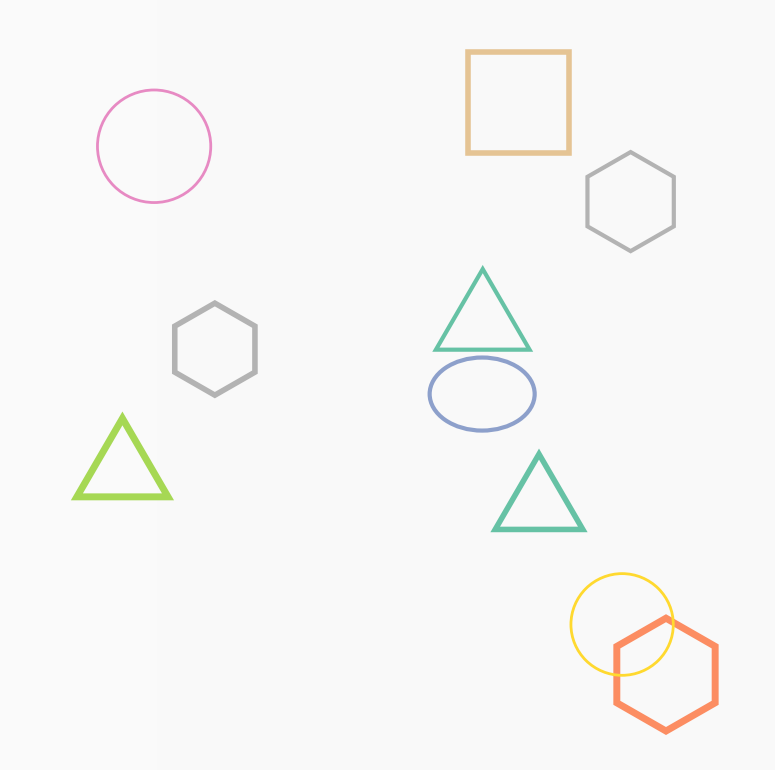[{"shape": "triangle", "thickness": 1.5, "radius": 0.35, "center": [0.623, 0.581]}, {"shape": "triangle", "thickness": 2, "radius": 0.33, "center": [0.695, 0.345]}, {"shape": "hexagon", "thickness": 2.5, "radius": 0.37, "center": [0.859, 0.124]}, {"shape": "oval", "thickness": 1.5, "radius": 0.34, "center": [0.622, 0.488]}, {"shape": "circle", "thickness": 1, "radius": 0.37, "center": [0.199, 0.81]}, {"shape": "triangle", "thickness": 2.5, "radius": 0.34, "center": [0.158, 0.389]}, {"shape": "circle", "thickness": 1, "radius": 0.33, "center": [0.803, 0.189]}, {"shape": "square", "thickness": 2, "radius": 0.33, "center": [0.669, 0.867]}, {"shape": "hexagon", "thickness": 2, "radius": 0.3, "center": [0.277, 0.547]}, {"shape": "hexagon", "thickness": 1.5, "radius": 0.32, "center": [0.814, 0.738]}]